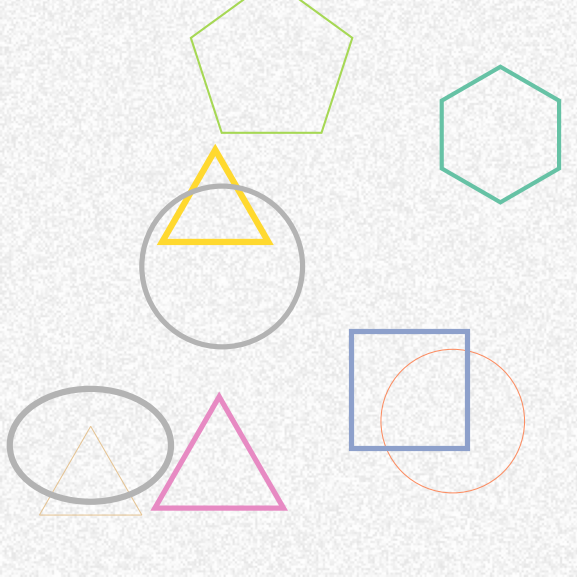[{"shape": "hexagon", "thickness": 2, "radius": 0.59, "center": [0.866, 0.766]}, {"shape": "circle", "thickness": 0.5, "radius": 0.62, "center": [0.784, 0.27]}, {"shape": "square", "thickness": 2.5, "radius": 0.51, "center": [0.708, 0.325]}, {"shape": "triangle", "thickness": 2.5, "radius": 0.64, "center": [0.38, 0.184]}, {"shape": "pentagon", "thickness": 1, "radius": 0.74, "center": [0.47, 0.888]}, {"shape": "triangle", "thickness": 3, "radius": 0.53, "center": [0.373, 0.633]}, {"shape": "triangle", "thickness": 0.5, "radius": 0.51, "center": [0.157, 0.158]}, {"shape": "circle", "thickness": 2.5, "radius": 0.7, "center": [0.385, 0.538]}, {"shape": "oval", "thickness": 3, "radius": 0.7, "center": [0.157, 0.228]}]